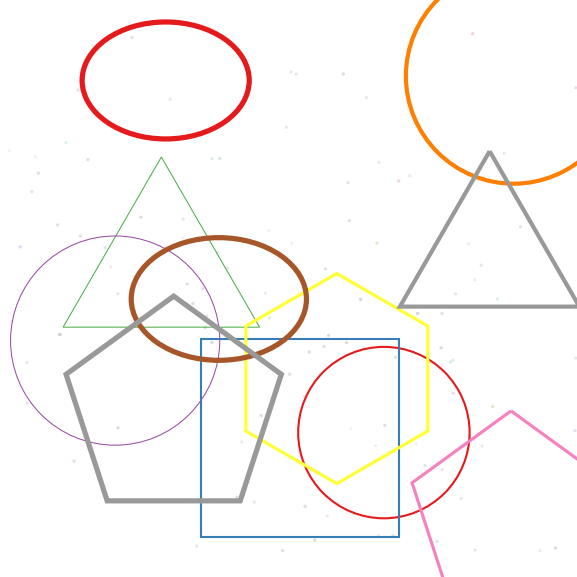[{"shape": "circle", "thickness": 1, "radius": 0.74, "center": [0.665, 0.25]}, {"shape": "oval", "thickness": 2.5, "radius": 0.72, "center": [0.287, 0.86]}, {"shape": "square", "thickness": 1, "radius": 0.86, "center": [0.52, 0.241]}, {"shape": "triangle", "thickness": 0.5, "radius": 0.98, "center": [0.279, 0.531]}, {"shape": "circle", "thickness": 0.5, "radius": 0.91, "center": [0.199, 0.409]}, {"shape": "circle", "thickness": 2, "radius": 0.93, "center": [0.889, 0.868]}, {"shape": "hexagon", "thickness": 1.5, "radius": 0.91, "center": [0.583, 0.344]}, {"shape": "oval", "thickness": 2.5, "radius": 0.76, "center": [0.379, 0.481]}, {"shape": "pentagon", "thickness": 1.5, "radius": 0.9, "center": [0.885, 0.107]}, {"shape": "pentagon", "thickness": 2.5, "radius": 0.98, "center": [0.301, 0.29]}, {"shape": "triangle", "thickness": 2, "radius": 0.9, "center": [0.848, 0.558]}]